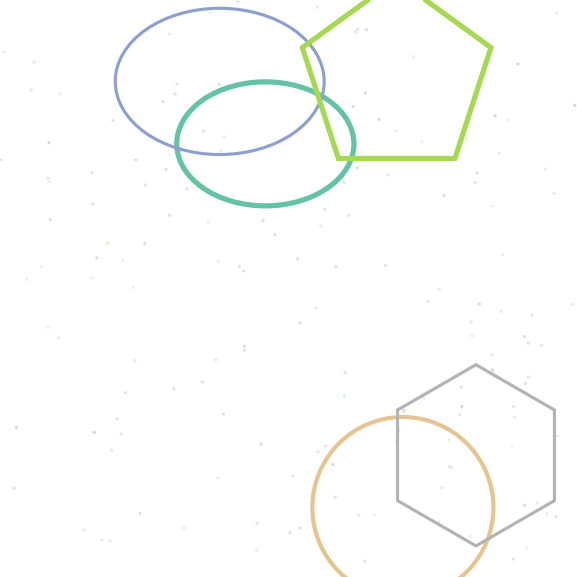[{"shape": "oval", "thickness": 2.5, "radius": 0.77, "center": [0.459, 0.75]}, {"shape": "oval", "thickness": 1.5, "radius": 0.9, "center": [0.38, 0.858]}, {"shape": "pentagon", "thickness": 2.5, "radius": 0.86, "center": [0.687, 0.864]}, {"shape": "circle", "thickness": 2, "radius": 0.78, "center": [0.698, 0.12]}, {"shape": "hexagon", "thickness": 1.5, "radius": 0.78, "center": [0.824, 0.211]}]